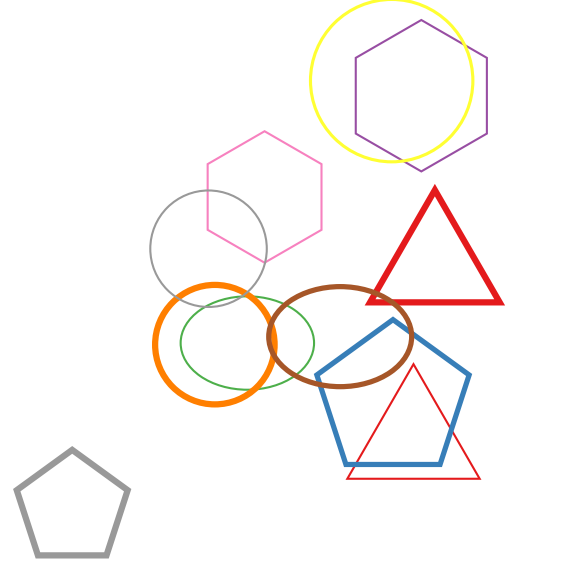[{"shape": "triangle", "thickness": 1, "radius": 0.66, "center": [0.716, 0.236]}, {"shape": "triangle", "thickness": 3, "radius": 0.65, "center": [0.753, 0.54]}, {"shape": "pentagon", "thickness": 2.5, "radius": 0.69, "center": [0.681, 0.307]}, {"shape": "oval", "thickness": 1, "radius": 0.58, "center": [0.428, 0.405]}, {"shape": "hexagon", "thickness": 1, "radius": 0.66, "center": [0.73, 0.833]}, {"shape": "circle", "thickness": 3, "radius": 0.52, "center": [0.372, 0.402]}, {"shape": "circle", "thickness": 1.5, "radius": 0.7, "center": [0.678, 0.86]}, {"shape": "oval", "thickness": 2.5, "radius": 0.62, "center": [0.589, 0.416]}, {"shape": "hexagon", "thickness": 1, "radius": 0.57, "center": [0.458, 0.658]}, {"shape": "circle", "thickness": 1, "radius": 0.5, "center": [0.361, 0.568]}, {"shape": "pentagon", "thickness": 3, "radius": 0.5, "center": [0.125, 0.119]}]